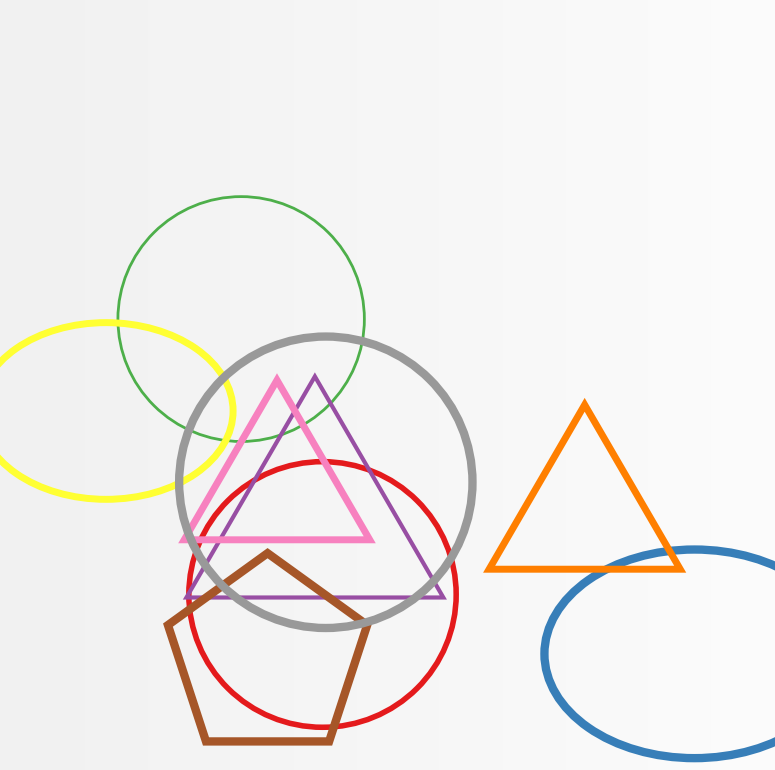[{"shape": "circle", "thickness": 2, "radius": 0.86, "center": [0.416, 0.228]}, {"shape": "oval", "thickness": 3, "radius": 0.97, "center": [0.896, 0.151]}, {"shape": "circle", "thickness": 1, "radius": 0.8, "center": [0.311, 0.586]}, {"shape": "triangle", "thickness": 1.5, "radius": 0.96, "center": [0.406, 0.32]}, {"shape": "triangle", "thickness": 2.5, "radius": 0.71, "center": [0.754, 0.332]}, {"shape": "oval", "thickness": 2.5, "radius": 0.82, "center": [0.137, 0.466]}, {"shape": "pentagon", "thickness": 3, "radius": 0.68, "center": [0.345, 0.146]}, {"shape": "triangle", "thickness": 2.5, "radius": 0.69, "center": [0.357, 0.368]}, {"shape": "circle", "thickness": 3, "radius": 0.95, "center": [0.42, 0.374]}]